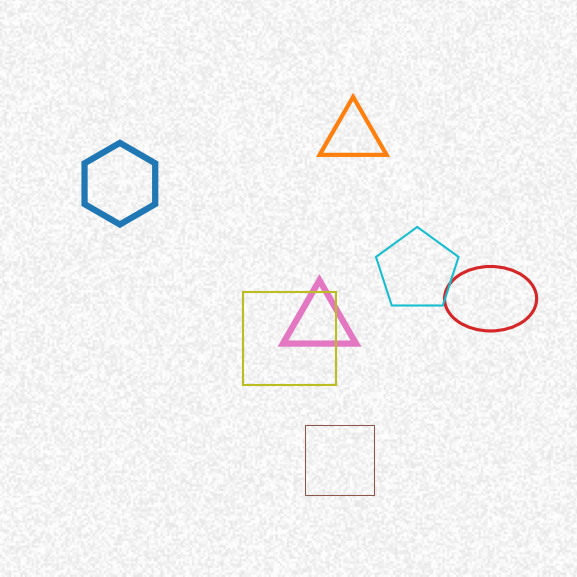[{"shape": "hexagon", "thickness": 3, "radius": 0.35, "center": [0.208, 0.681]}, {"shape": "triangle", "thickness": 2, "radius": 0.33, "center": [0.611, 0.764]}, {"shape": "oval", "thickness": 1.5, "radius": 0.4, "center": [0.849, 0.482]}, {"shape": "square", "thickness": 0.5, "radius": 0.3, "center": [0.588, 0.203]}, {"shape": "triangle", "thickness": 3, "radius": 0.37, "center": [0.553, 0.441]}, {"shape": "square", "thickness": 1, "radius": 0.4, "center": [0.502, 0.412]}, {"shape": "pentagon", "thickness": 1, "radius": 0.38, "center": [0.723, 0.531]}]